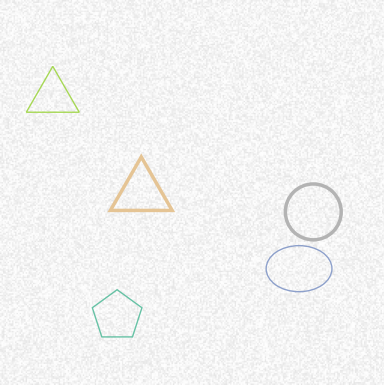[{"shape": "pentagon", "thickness": 1, "radius": 0.34, "center": [0.304, 0.18]}, {"shape": "oval", "thickness": 1, "radius": 0.43, "center": [0.777, 0.302]}, {"shape": "triangle", "thickness": 1, "radius": 0.4, "center": [0.137, 0.748]}, {"shape": "triangle", "thickness": 2.5, "radius": 0.46, "center": [0.367, 0.5]}, {"shape": "circle", "thickness": 2.5, "radius": 0.36, "center": [0.814, 0.45]}]